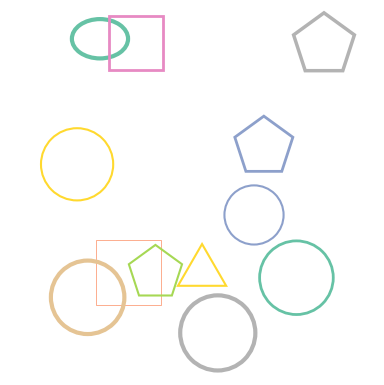[{"shape": "oval", "thickness": 3, "radius": 0.36, "center": [0.26, 0.899]}, {"shape": "circle", "thickness": 2, "radius": 0.48, "center": [0.77, 0.279]}, {"shape": "square", "thickness": 0.5, "radius": 0.42, "center": [0.334, 0.292]}, {"shape": "circle", "thickness": 1.5, "radius": 0.38, "center": [0.66, 0.442]}, {"shape": "pentagon", "thickness": 2, "radius": 0.4, "center": [0.685, 0.619]}, {"shape": "square", "thickness": 2, "radius": 0.35, "center": [0.354, 0.889]}, {"shape": "pentagon", "thickness": 1.5, "radius": 0.36, "center": [0.404, 0.291]}, {"shape": "circle", "thickness": 1.5, "radius": 0.47, "center": [0.2, 0.573]}, {"shape": "triangle", "thickness": 1.5, "radius": 0.36, "center": [0.525, 0.294]}, {"shape": "circle", "thickness": 3, "radius": 0.48, "center": [0.228, 0.228]}, {"shape": "circle", "thickness": 3, "radius": 0.49, "center": [0.566, 0.135]}, {"shape": "pentagon", "thickness": 2.5, "radius": 0.42, "center": [0.842, 0.884]}]